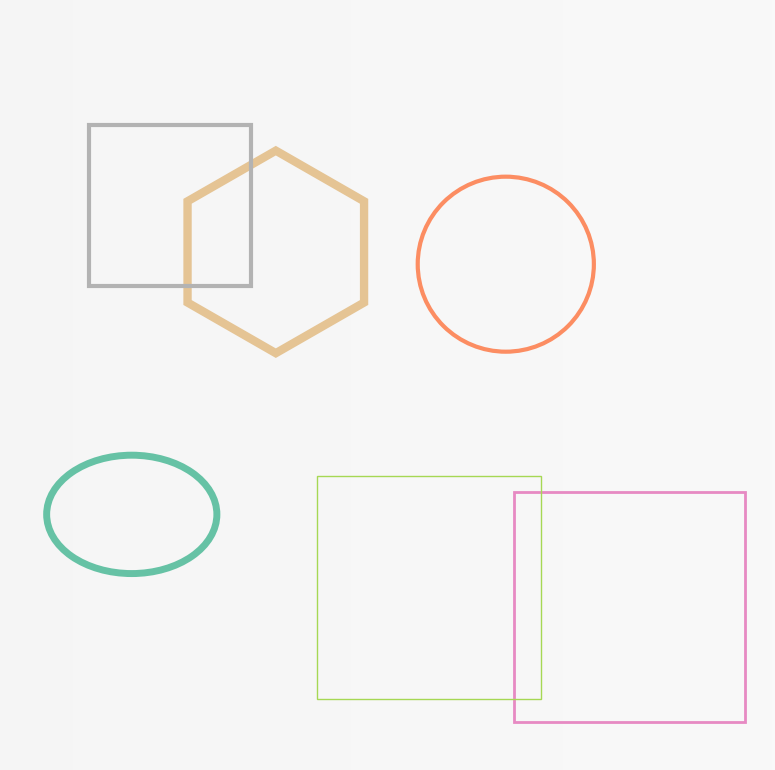[{"shape": "oval", "thickness": 2.5, "radius": 0.55, "center": [0.17, 0.332]}, {"shape": "circle", "thickness": 1.5, "radius": 0.57, "center": [0.653, 0.657]}, {"shape": "square", "thickness": 1, "radius": 0.75, "center": [0.812, 0.211]}, {"shape": "square", "thickness": 0.5, "radius": 0.72, "center": [0.554, 0.237]}, {"shape": "hexagon", "thickness": 3, "radius": 0.66, "center": [0.356, 0.673]}, {"shape": "square", "thickness": 1.5, "radius": 0.52, "center": [0.22, 0.733]}]